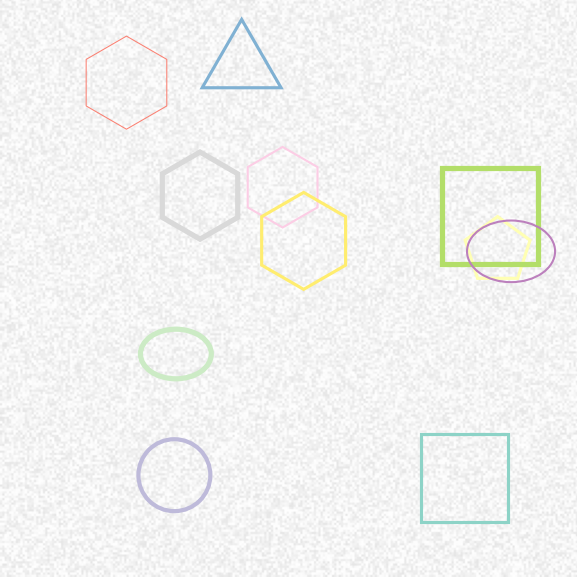[{"shape": "square", "thickness": 1.5, "radius": 0.38, "center": [0.804, 0.172]}, {"shape": "pentagon", "thickness": 1.5, "radius": 0.3, "center": [0.862, 0.565]}, {"shape": "circle", "thickness": 2, "radius": 0.31, "center": [0.302, 0.176]}, {"shape": "hexagon", "thickness": 0.5, "radius": 0.4, "center": [0.219, 0.856]}, {"shape": "triangle", "thickness": 1.5, "radius": 0.39, "center": [0.418, 0.887]}, {"shape": "square", "thickness": 2.5, "radius": 0.41, "center": [0.848, 0.625]}, {"shape": "hexagon", "thickness": 1, "radius": 0.35, "center": [0.489, 0.675]}, {"shape": "hexagon", "thickness": 2.5, "radius": 0.38, "center": [0.346, 0.66]}, {"shape": "oval", "thickness": 1, "radius": 0.38, "center": [0.885, 0.564]}, {"shape": "oval", "thickness": 2.5, "radius": 0.31, "center": [0.305, 0.386]}, {"shape": "hexagon", "thickness": 1.5, "radius": 0.42, "center": [0.526, 0.582]}]